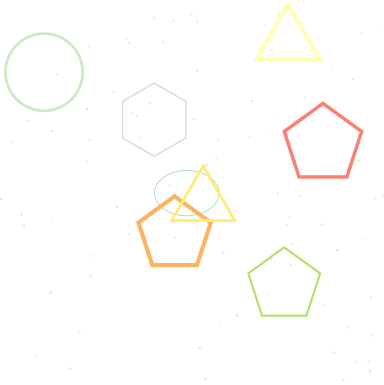[{"shape": "oval", "thickness": 0.5, "radius": 0.42, "center": [0.485, 0.498]}, {"shape": "triangle", "thickness": 3, "radius": 0.47, "center": [0.748, 0.893]}, {"shape": "pentagon", "thickness": 2.5, "radius": 0.53, "center": [0.839, 0.626]}, {"shape": "pentagon", "thickness": 3, "radius": 0.49, "center": [0.454, 0.391]}, {"shape": "pentagon", "thickness": 1.5, "radius": 0.49, "center": [0.738, 0.259]}, {"shape": "hexagon", "thickness": 1, "radius": 0.48, "center": [0.401, 0.689]}, {"shape": "circle", "thickness": 2, "radius": 0.5, "center": [0.114, 0.813]}, {"shape": "triangle", "thickness": 2, "radius": 0.47, "center": [0.528, 0.474]}]